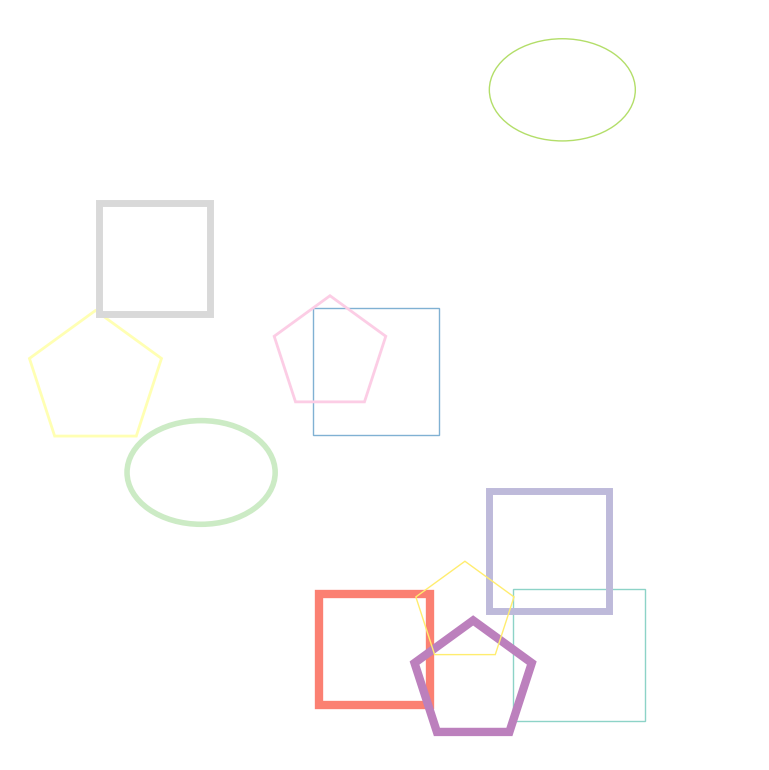[{"shape": "square", "thickness": 0.5, "radius": 0.43, "center": [0.752, 0.15]}, {"shape": "pentagon", "thickness": 1, "radius": 0.45, "center": [0.124, 0.507]}, {"shape": "square", "thickness": 2.5, "radius": 0.39, "center": [0.714, 0.284]}, {"shape": "square", "thickness": 3, "radius": 0.36, "center": [0.486, 0.157]}, {"shape": "square", "thickness": 0.5, "radius": 0.41, "center": [0.488, 0.518]}, {"shape": "oval", "thickness": 0.5, "radius": 0.47, "center": [0.73, 0.883]}, {"shape": "pentagon", "thickness": 1, "radius": 0.38, "center": [0.429, 0.54]}, {"shape": "square", "thickness": 2.5, "radius": 0.36, "center": [0.2, 0.664]}, {"shape": "pentagon", "thickness": 3, "radius": 0.4, "center": [0.614, 0.114]}, {"shape": "oval", "thickness": 2, "radius": 0.48, "center": [0.261, 0.386]}, {"shape": "pentagon", "thickness": 0.5, "radius": 0.34, "center": [0.604, 0.204]}]